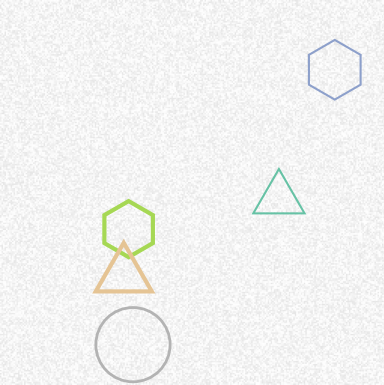[{"shape": "triangle", "thickness": 1.5, "radius": 0.38, "center": [0.724, 0.484]}, {"shape": "hexagon", "thickness": 1.5, "radius": 0.39, "center": [0.87, 0.819]}, {"shape": "hexagon", "thickness": 3, "radius": 0.36, "center": [0.334, 0.405]}, {"shape": "triangle", "thickness": 3, "radius": 0.42, "center": [0.321, 0.285]}, {"shape": "circle", "thickness": 2, "radius": 0.48, "center": [0.345, 0.105]}]